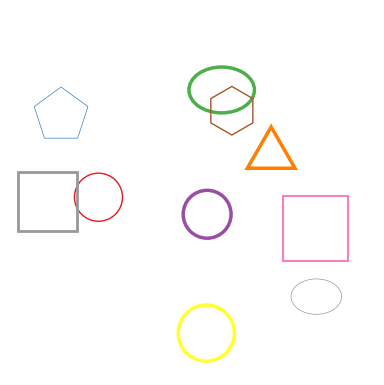[{"shape": "circle", "thickness": 1, "radius": 0.31, "center": [0.256, 0.488]}, {"shape": "pentagon", "thickness": 0.5, "radius": 0.37, "center": [0.159, 0.7]}, {"shape": "oval", "thickness": 2.5, "radius": 0.43, "center": [0.576, 0.766]}, {"shape": "circle", "thickness": 2.5, "radius": 0.31, "center": [0.538, 0.443]}, {"shape": "triangle", "thickness": 2.5, "radius": 0.36, "center": [0.704, 0.599]}, {"shape": "circle", "thickness": 2.5, "radius": 0.36, "center": [0.536, 0.135]}, {"shape": "hexagon", "thickness": 1, "radius": 0.32, "center": [0.602, 0.712]}, {"shape": "square", "thickness": 1.5, "radius": 0.42, "center": [0.82, 0.407]}, {"shape": "square", "thickness": 2, "radius": 0.38, "center": [0.123, 0.477]}, {"shape": "oval", "thickness": 0.5, "radius": 0.33, "center": [0.822, 0.23]}]